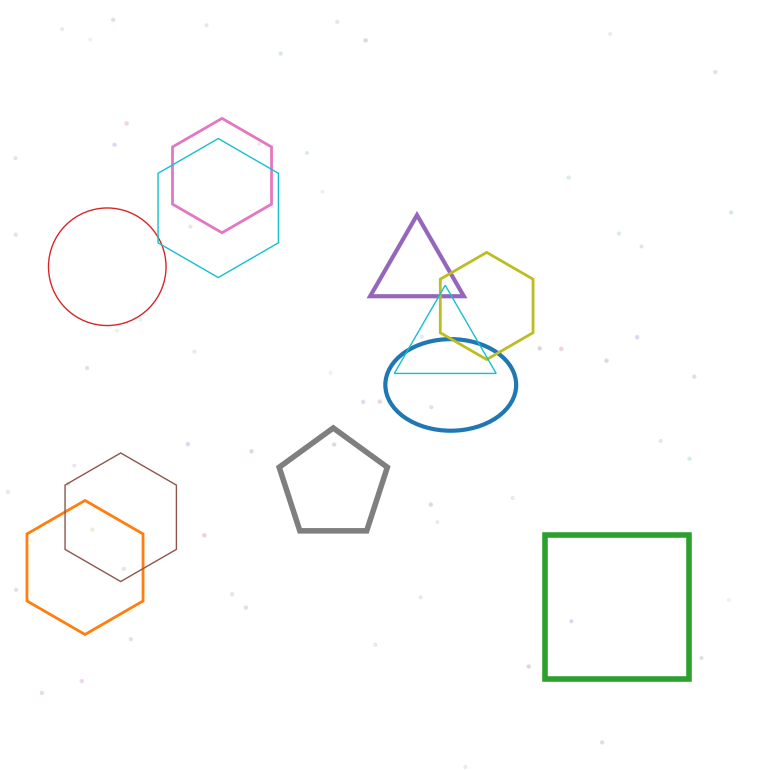[{"shape": "oval", "thickness": 1.5, "radius": 0.42, "center": [0.585, 0.5]}, {"shape": "hexagon", "thickness": 1, "radius": 0.44, "center": [0.11, 0.263]}, {"shape": "square", "thickness": 2, "radius": 0.47, "center": [0.801, 0.211]}, {"shape": "circle", "thickness": 0.5, "radius": 0.38, "center": [0.139, 0.654]}, {"shape": "triangle", "thickness": 1.5, "radius": 0.35, "center": [0.542, 0.65]}, {"shape": "hexagon", "thickness": 0.5, "radius": 0.42, "center": [0.157, 0.328]}, {"shape": "hexagon", "thickness": 1, "radius": 0.37, "center": [0.288, 0.772]}, {"shape": "pentagon", "thickness": 2, "radius": 0.37, "center": [0.433, 0.37]}, {"shape": "hexagon", "thickness": 1, "radius": 0.35, "center": [0.632, 0.603]}, {"shape": "triangle", "thickness": 0.5, "radius": 0.38, "center": [0.578, 0.553]}, {"shape": "hexagon", "thickness": 0.5, "radius": 0.45, "center": [0.283, 0.73]}]